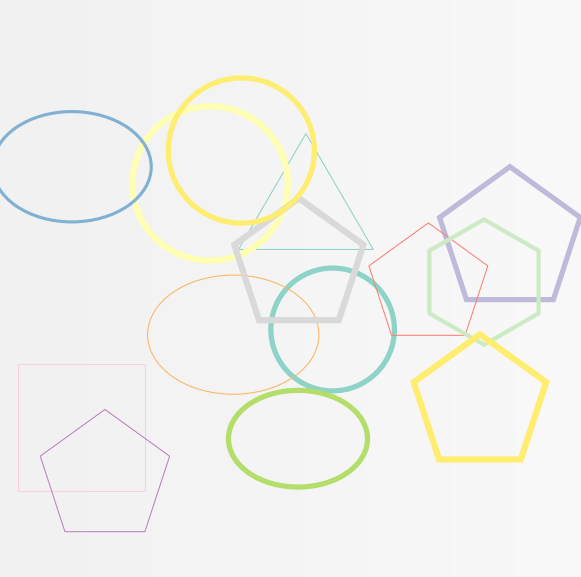[{"shape": "triangle", "thickness": 0.5, "radius": 0.67, "center": [0.526, 0.634]}, {"shape": "circle", "thickness": 2.5, "radius": 0.53, "center": [0.572, 0.429]}, {"shape": "circle", "thickness": 3, "radius": 0.67, "center": [0.362, 0.681]}, {"shape": "pentagon", "thickness": 2.5, "radius": 0.64, "center": [0.877, 0.583]}, {"shape": "pentagon", "thickness": 0.5, "radius": 0.54, "center": [0.737, 0.506]}, {"shape": "oval", "thickness": 1.5, "radius": 0.68, "center": [0.124, 0.71]}, {"shape": "oval", "thickness": 0.5, "radius": 0.74, "center": [0.401, 0.42]}, {"shape": "oval", "thickness": 2.5, "radius": 0.6, "center": [0.513, 0.239]}, {"shape": "square", "thickness": 0.5, "radius": 0.55, "center": [0.141, 0.259]}, {"shape": "pentagon", "thickness": 3, "radius": 0.58, "center": [0.514, 0.539]}, {"shape": "pentagon", "thickness": 0.5, "radius": 0.59, "center": [0.181, 0.173]}, {"shape": "hexagon", "thickness": 2, "radius": 0.54, "center": [0.833, 0.511]}, {"shape": "circle", "thickness": 2.5, "radius": 0.63, "center": [0.415, 0.738]}, {"shape": "pentagon", "thickness": 3, "radius": 0.6, "center": [0.826, 0.3]}]